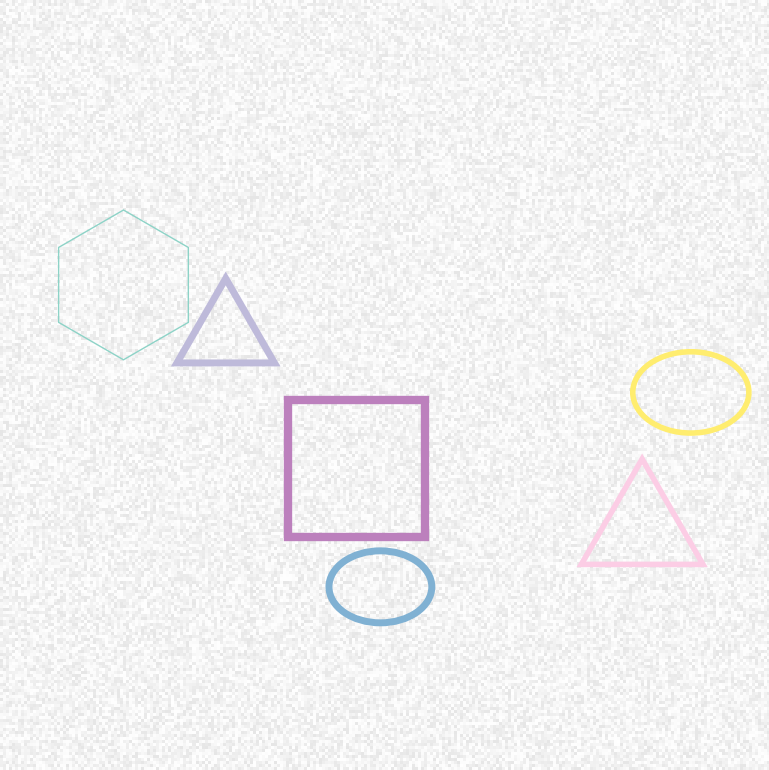[{"shape": "hexagon", "thickness": 0.5, "radius": 0.49, "center": [0.16, 0.63]}, {"shape": "triangle", "thickness": 2.5, "radius": 0.37, "center": [0.293, 0.565]}, {"shape": "oval", "thickness": 2.5, "radius": 0.33, "center": [0.494, 0.238]}, {"shape": "triangle", "thickness": 2, "radius": 0.46, "center": [0.834, 0.313]}, {"shape": "square", "thickness": 3, "radius": 0.45, "center": [0.463, 0.392]}, {"shape": "oval", "thickness": 2, "radius": 0.38, "center": [0.897, 0.49]}]